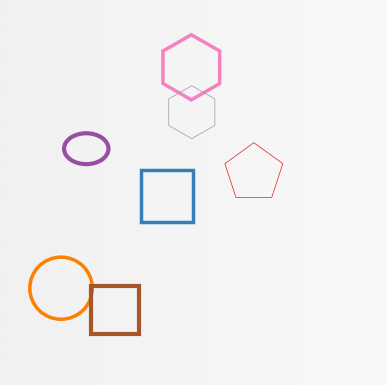[{"shape": "pentagon", "thickness": 0.5, "radius": 0.39, "center": [0.655, 0.551]}, {"shape": "square", "thickness": 2.5, "radius": 0.34, "center": [0.431, 0.491]}, {"shape": "oval", "thickness": 3, "radius": 0.29, "center": [0.223, 0.614]}, {"shape": "circle", "thickness": 2.5, "radius": 0.4, "center": [0.158, 0.251]}, {"shape": "square", "thickness": 3, "radius": 0.31, "center": [0.297, 0.195]}, {"shape": "hexagon", "thickness": 2.5, "radius": 0.42, "center": [0.494, 0.825]}, {"shape": "hexagon", "thickness": 0.5, "radius": 0.34, "center": [0.495, 0.709]}]